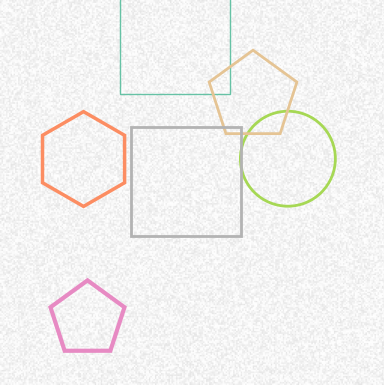[{"shape": "square", "thickness": 1, "radius": 0.71, "center": [0.456, 0.899]}, {"shape": "hexagon", "thickness": 2.5, "radius": 0.62, "center": [0.217, 0.587]}, {"shape": "pentagon", "thickness": 3, "radius": 0.51, "center": [0.227, 0.171]}, {"shape": "circle", "thickness": 2, "radius": 0.62, "center": [0.748, 0.588]}, {"shape": "pentagon", "thickness": 2, "radius": 0.6, "center": [0.657, 0.75]}, {"shape": "square", "thickness": 2, "radius": 0.71, "center": [0.483, 0.529]}]